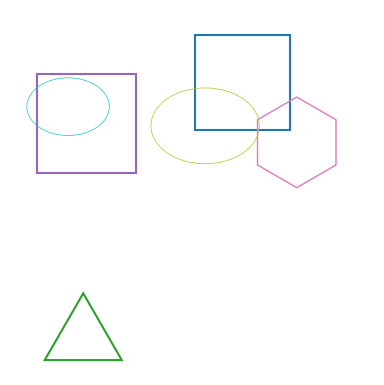[{"shape": "square", "thickness": 1.5, "radius": 0.62, "center": [0.629, 0.785]}, {"shape": "triangle", "thickness": 1.5, "radius": 0.58, "center": [0.216, 0.122]}, {"shape": "square", "thickness": 1.5, "radius": 0.64, "center": [0.225, 0.679]}, {"shape": "hexagon", "thickness": 1, "radius": 0.59, "center": [0.771, 0.63]}, {"shape": "oval", "thickness": 0.5, "radius": 0.7, "center": [0.533, 0.673]}, {"shape": "oval", "thickness": 0.5, "radius": 0.54, "center": [0.177, 0.723]}]